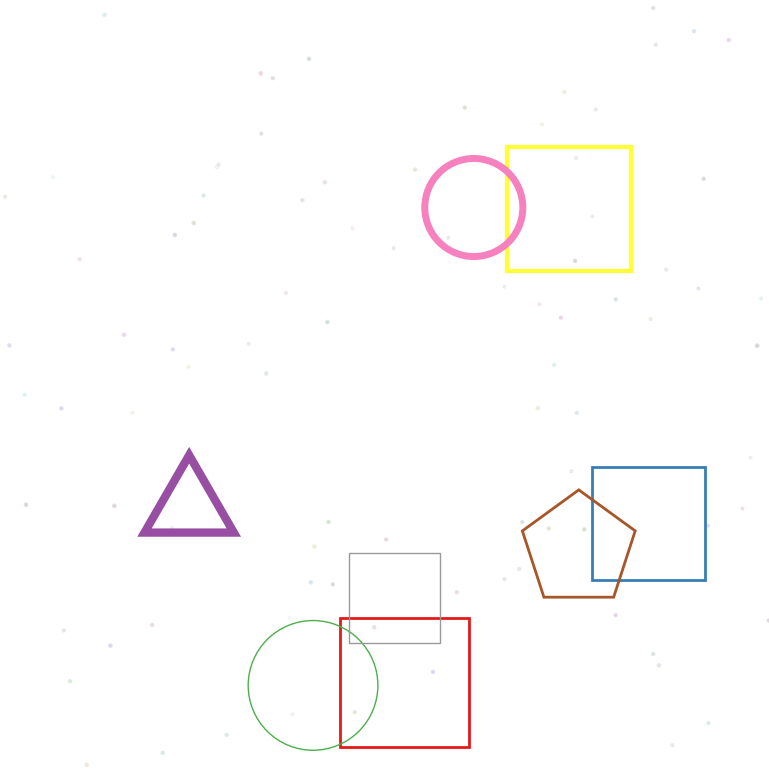[{"shape": "square", "thickness": 1, "radius": 0.42, "center": [0.526, 0.114]}, {"shape": "square", "thickness": 1, "radius": 0.37, "center": [0.842, 0.321]}, {"shape": "circle", "thickness": 0.5, "radius": 0.42, "center": [0.407, 0.11]}, {"shape": "triangle", "thickness": 3, "radius": 0.33, "center": [0.246, 0.342]}, {"shape": "square", "thickness": 1.5, "radius": 0.4, "center": [0.739, 0.729]}, {"shape": "pentagon", "thickness": 1, "radius": 0.39, "center": [0.752, 0.287]}, {"shape": "circle", "thickness": 2.5, "radius": 0.32, "center": [0.615, 0.731]}, {"shape": "square", "thickness": 0.5, "radius": 0.29, "center": [0.512, 0.224]}]